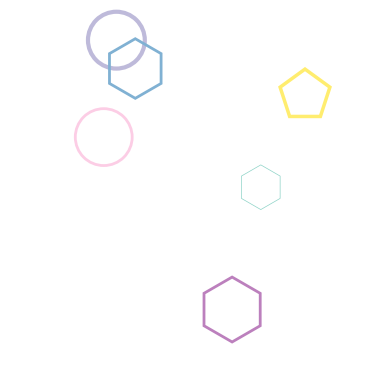[{"shape": "hexagon", "thickness": 0.5, "radius": 0.29, "center": [0.677, 0.514]}, {"shape": "circle", "thickness": 3, "radius": 0.37, "center": [0.302, 0.896]}, {"shape": "hexagon", "thickness": 2, "radius": 0.39, "center": [0.351, 0.822]}, {"shape": "circle", "thickness": 2, "radius": 0.37, "center": [0.269, 0.644]}, {"shape": "hexagon", "thickness": 2, "radius": 0.42, "center": [0.603, 0.196]}, {"shape": "pentagon", "thickness": 2.5, "radius": 0.34, "center": [0.792, 0.753]}]